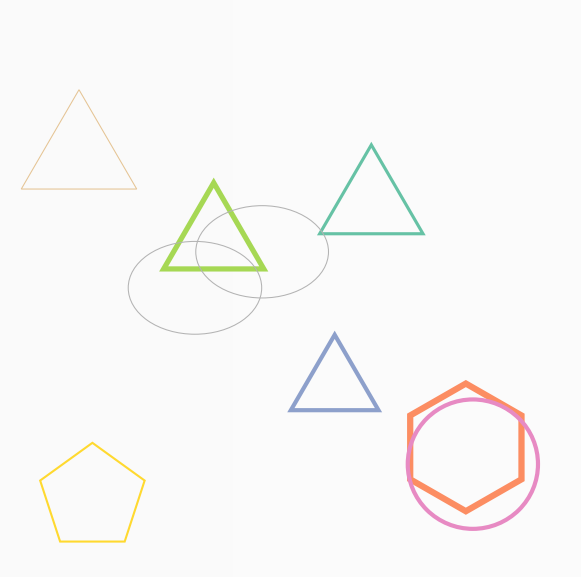[{"shape": "triangle", "thickness": 1.5, "radius": 0.51, "center": [0.639, 0.646]}, {"shape": "hexagon", "thickness": 3, "radius": 0.55, "center": [0.801, 0.224]}, {"shape": "triangle", "thickness": 2, "radius": 0.44, "center": [0.576, 0.332]}, {"shape": "circle", "thickness": 2, "radius": 0.56, "center": [0.814, 0.195]}, {"shape": "triangle", "thickness": 2.5, "radius": 0.5, "center": [0.368, 0.583]}, {"shape": "pentagon", "thickness": 1, "radius": 0.47, "center": [0.159, 0.138]}, {"shape": "triangle", "thickness": 0.5, "radius": 0.57, "center": [0.136, 0.729]}, {"shape": "oval", "thickness": 0.5, "radius": 0.57, "center": [0.335, 0.501]}, {"shape": "oval", "thickness": 0.5, "radius": 0.57, "center": [0.451, 0.563]}]